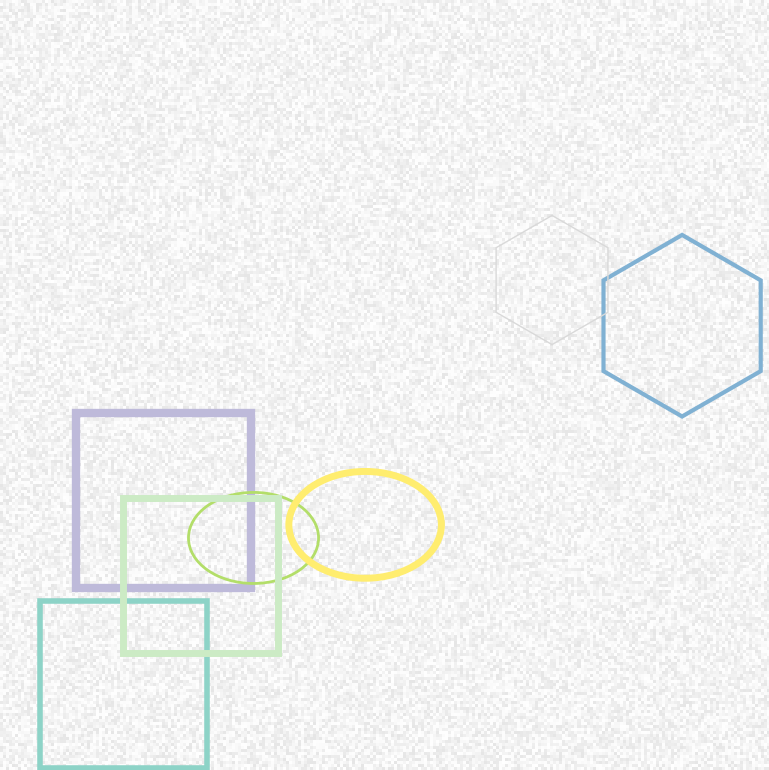[{"shape": "square", "thickness": 2, "radius": 0.54, "center": [0.16, 0.111]}, {"shape": "square", "thickness": 3, "radius": 0.57, "center": [0.212, 0.35]}, {"shape": "hexagon", "thickness": 1.5, "radius": 0.59, "center": [0.886, 0.577]}, {"shape": "oval", "thickness": 1, "radius": 0.42, "center": [0.329, 0.301]}, {"shape": "hexagon", "thickness": 0.5, "radius": 0.42, "center": [0.717, 0.636]}, {"shape": "square", "thickness": 2.5, "radius": 0.5, "center": [0.26, 0.253]}, {"shape": "oval", "thickness": 2.5, "radius": 0.5, "center": [0.474, 0.318]}]